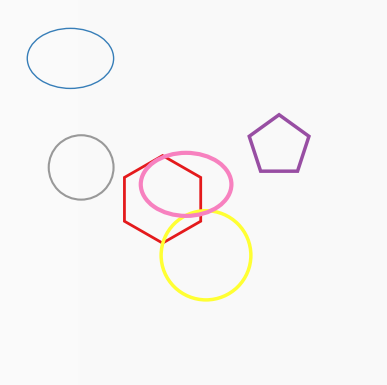[{"shape": "hexagon", "thickness": 2, "radius": 0.57, "center": [0.42, 0.482]}, {"shape": "oval", "thickness": 1, "radius": 0.56, "center": [0.182, 0.848]}, {"shape": "pentagon", "thickness": 2.5, "radius": 0.41, "center": [0.72, 0.621]}, {"shape": "circle", "thickness": 2.5, "radius": 0.58, "center": [0.532, 0.337]}, {"shape": "oval", "thickness": 3, "radius": 0.58, "center": [0.48, 0.521]}, {"shape": "circle", "thickness": 1.5, "radius": 0.42, "center": [0.209, 0.565]}]